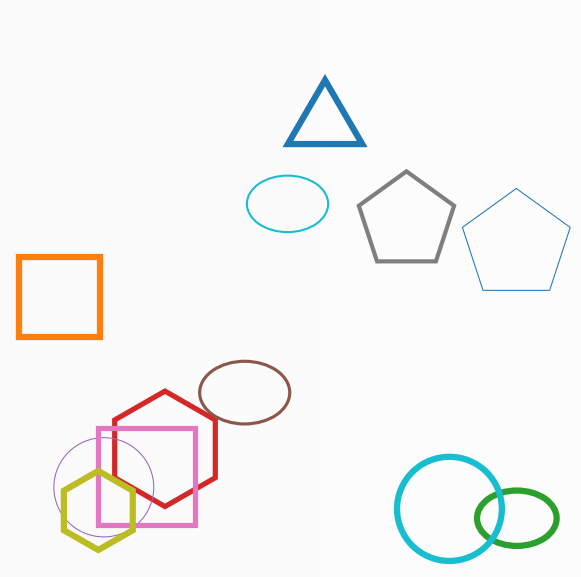[{"shape": "pentagon", "thickness": 0.5, "radius": 0.49, "center": [0.888, 0.575]}, {"shape": "triangle", "thickness": 3, "radius": 0.37, "center": [0.559, 0.787]}, {"shape": "square", "thickness": 3, "radius": 0.35, "center": [0.102, 0.485]}, {"shape": "oval", "thickness": 3, "radius": 0.34, "center": [0.889, 0.102]}, {"shape": "hexagon", "thickness": 2.5, "radius": 0.5, "center": [0.284, 0.222]}, {"shape": "circle", "thickness": 0.5, "radius": 0.43, "center": [0.179, 0.155]}, {"shape": "oval", "thickness": 1.5, "radius": 0.39, "center": [0.421, 0.319]}, {"shape": "square", "thickness": 2.5, "radius": 0.42, "center": [0.252, 0.174]}, {"shape": "pentagon", "thickness": 2, "radius": 0.43, "center": [0.699, 0.616]}, {"shape": "hexagon", "thickness": 3, "radius": 0.34, "center": [0.169, 0.115]}, {"shape": "circle", "thickness": 3, "radius": 0.45, "center": [0.773, 0.118]}, {"shape": "oval", "thickness": 1, "radius": 0.35, "center": [0.495, 0.646]}]